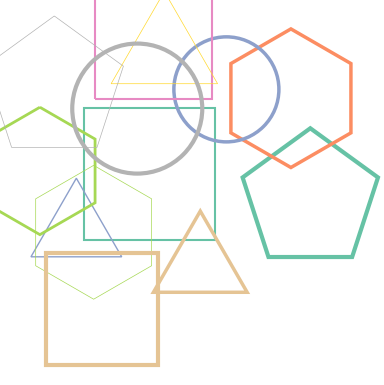[{"shape": "pentagon", "thickness": 3, "radius": 0.92, "center": [0.806, 0.482]}, {"shape": "square", "thickness": 1.5, "radius": 0.85, "center": [0.387, 0.548]}, {"shape": "hexagon", "thickness": 2.5, "radius": 0.9, "center": [0.756, 0.745]}, {"shape": "triangle", "thickness": 1, "radius": 0.68, "center": [0.198, 0.401]}, {"shape": "circle", "thickness": 2.5, "radius": 0.68, "center": [0.588, 0.768]}, {"shape": "square", "thickness": 1.5, "radius": 0.76, "center": [0.398, 0.894]}, {"shape": "hexagon", "thickness": 0.5, "radius": 0.87, "center": [0.243, 0.397]}, {"shape": "hexagon", "thickness": 2, "radius": 0.83, "center": [0.104, 0.556]}, {"shape": "triangle", "thickness": 0.5, "radius": 0.8, "center": [0.427, 0.862]}, {"shape": "triangle", "thickness": 2.5, "radius": 0.7, "center": [0.52, 0.311]}, {"shape": "square", "thickness": 3, "radius": 0.73, "center": [0.264, 0.197]}, {"shape": "pentagon", "thickness": 0.5, "radius": 0.94, "center": [0.141, 0.77]}, {"shape": "circle", "thickness": 3, "radius": 0.84, "center": [0.357, 0.718]}]